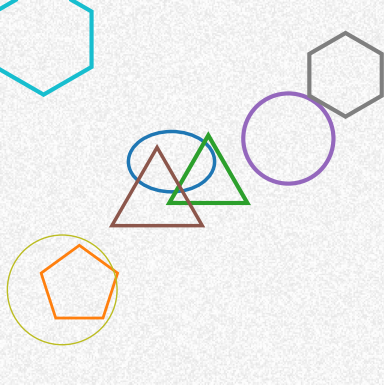[{"shape": "oval", "thickness": 2.5, "radius": 0.56, "center": [0.445, 0.58]}, {"shape": "pentagon", "thickness": 2, "radius": 0.52, "center": [0.206, 0.258]}, {"shape": "triangle", "thickness": 3, "radius": 0.59, "center": [0.541, 0.531]}, {"shape": "circle", "thickness": 3, "radius": 0.59, "center": [0.749, 0.64]}, {"shape": "triangle", "thickness": 2.5, "radius": 0.68, "center": [0.408, 0.482]}, {"shape": "hexagon", "thickness": 3, "radius": 0.54, "center": [0.897, 0.806]}, {"shape": "circle", "thickness": 1, "radius": 0.71, "center": [0.162, 0.247]}, {"shape": "hexagon", "thickness": 3, "radius": 0.72, "center": [0.113, 0.898]}]